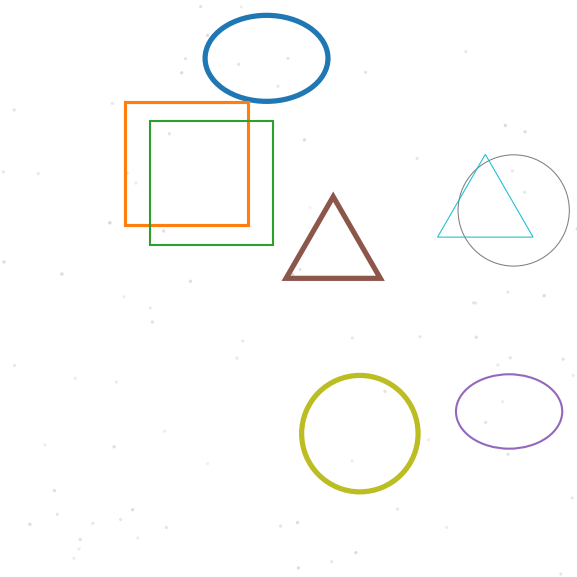[{"shape": "oval", "thickness": 2.5, "radius": 0.53, "center": [0.462, 0.898]}, {"shape": "square", "thickness": 1.5, "radius": 0.53, "center": [0.323, 0.716]}, {"shape": "square", "thickness": 1, "radius": 0.53, "center": [0.367, 0.682]}, {"shape": "oval", "thickness": 1, "radius": 0.46, "center": [0.882, 0.287]}, {"shape": "triangle", "thickness": 2.5, "radius": 0.47, "center": [0.577, 0.564]}, {"shape": "circle", "thickness": 0.5, "radius": 0.48, "center": [0.89, 0.635]}, {"shape": "circle", "thickness": 2.5, "radius": 0.5, "center": [0.623, 0.248]}, {"shape": "triangle", "thickness": 0.5, "radius": 0.48, "center": [0.84, 0.636]}]